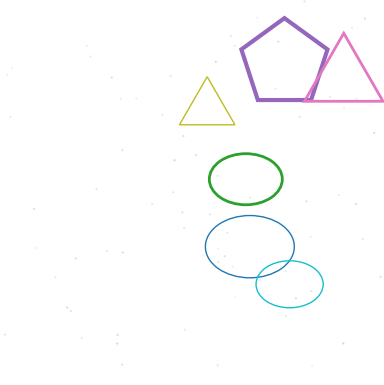[{"shape": "oval", "thickness": 1, "radius": 0.58, "center": [0.649, 0.359]}, {"shape": "oval", "thickness": 2, "radius": 0.47, "center": [0.638, 0.534]}, {"shape": "pentagon", "thickness": 3, "radius": 0.59, "center": [0.739, 0.835]}, {"shape": "triangle", "thickness": 2, "radius": 0.59, "center": [0.893, 0.796]}, {"shape": "triangle", "thickness": 1, "radius": 0.42, "center": [0.538, 0.717]}, {"shape": "oval", "thickness": 1, "radius": 0.44, "center": [0.752, 0.262]}]